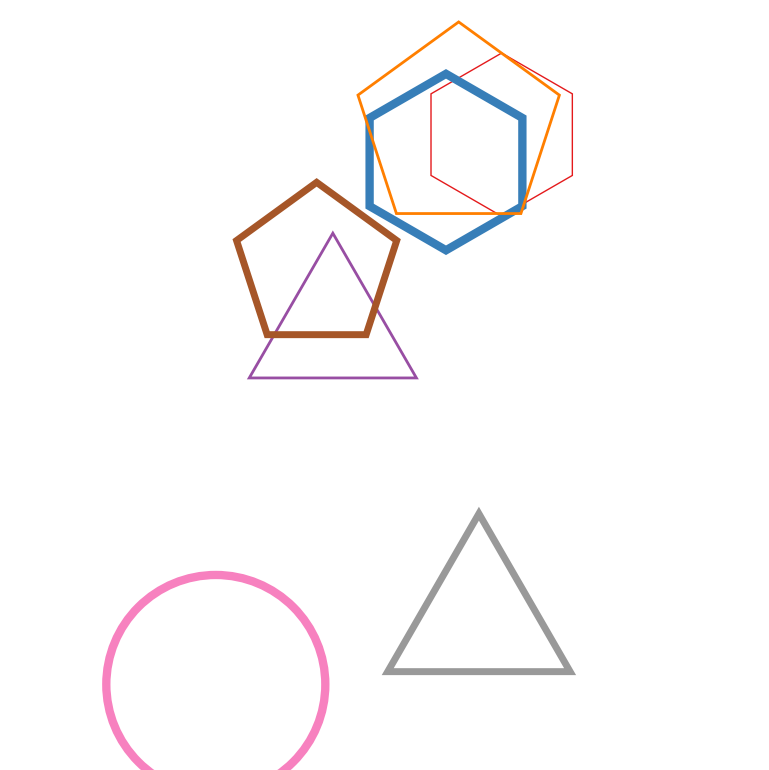[{"shape": "hexagon", "thickness": 0.5, "radius": 0.53, "center": [0.652, 0.825]}, {"shape": "hexagon", "thickness": 3, "radius": 0.57, "center": [0.579, 0.79]}, {"shape": "triangle", "thickness": 1, "radius": 0.63, "center": [0.432, 0.572]}, {"shape": "pentagon", "thickness": 1, "radius": 0.69, "center": [0.596, 0.834]}, {"shape": "pentagon", "thickness": 2.5, "radius": 0.55, "center": [0.411, 0.654]}, {"shape": "circle", "thickness": 3, "radius": 0.71, "center": [0.28, 0.111]}, {"shape": "triangle", "thickness": 2.5, "radius": 0.68, "center": [0.622, 0.196]}]